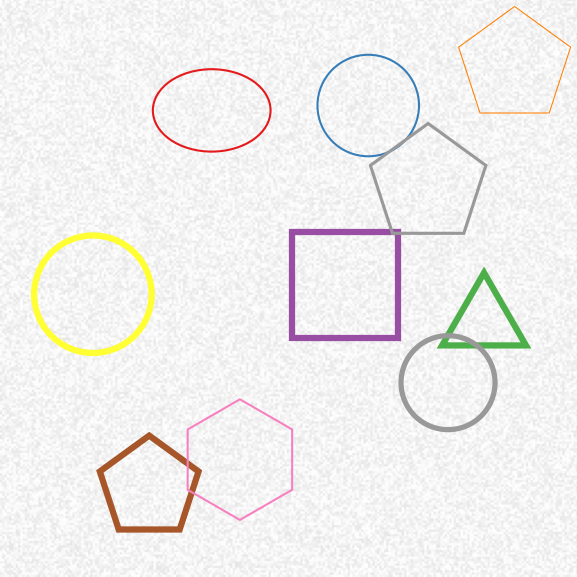[{"shape": "oval", "thickness": 1, "radius": 0.51, "center": [0.367, 0.808]}, {"shape": "circle", "thickness": 1, "radius": 0.44, "center": [0.638, 0.816]}, {"shape": "triangle", "thickness": 3, "radius": 0.42, "center": [0.838, 0.443]}, {"shape": "square", "thickness": 3, "radius": 0.46, "center": [0.598, 0.506]}, {"shape": "pentagon", "thickness": 0.5, "radius": 0.51, "center": [0.891, 0.886]}, {"shape": "circle", "thickness": 3, "radius": 0.51, "center": [0.161, 0.49]}, {"shape": "pentagon", "thickness": 3, "radius": 0.45, "center": [0.258, 0.155]}, {"shape": "hexagon", "thickness": 1, "radius": 0.52, "center": [0.415, 0.203]}, {"shape": "pentagon", "thickness": 1.5, "radius": 0.53, "center": [0.741, 0.68]}, {"shape": "circle", "thickness": 2.5, "radius": 0.41, "center": [0.776, 0.337]}]